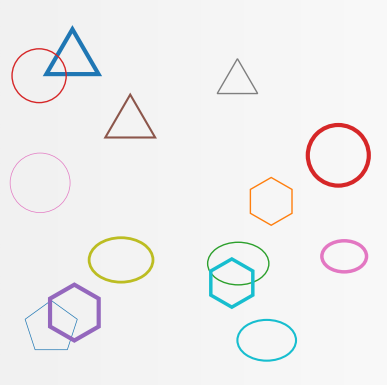[{"shape": "triangle", "thickness": 3, "radius": 0.39, "center": [0.187, 0.846]}, {"shape": "pentagon", "thickness": 0.5, "radius": 0.35, "center": [0.132, 0.149]}, {"shape": "hexagon", "thickness": 1, "radius": 0.31, "center": [0.7, 0.477]}, {"shape": "oval", "thickness": 1, "radius": 0.39, "center": [0.615, 0.315]}, {"shape": "circle", "thickness": 1, "radius": 0.35, "center": [0.101, 0.803]}, {"shape": "circle", "thickness": 3, "radius": 0.39, "center": [0.873, 0.597]}, {"shape": "hexagon", "thickness": 3, "radius": 0.36, "center": [0.192, 0.188]}, {"shape": "triangle", "thickness": 1.5, "radius": 0.37, "center": [0.336, 0.68]}, {"shape": "oval", "thickness": 2.5, "radius": 0.29, "center": [0.888, 0.334]}, {"shape": "circle", "thickness": 0.5, "radius": 0.39, "center": [0.104, 0.525]}, {"shape": "triangle", "thickness": 1, "radius": 0.3, "center": [0.613, 0.787]}, {"shape": "oval", "thickness": 2, "radius": 0.41, "center": [0.312, 0.325]}, {"shape": "oval", "thickness": 1.5, "radius": 0.38, "center": [0.688, 0.116]}, {"shape": "hexagon", "thickness": 2.5, "radius": 0.31, "center": [0.598, 0.265]}]